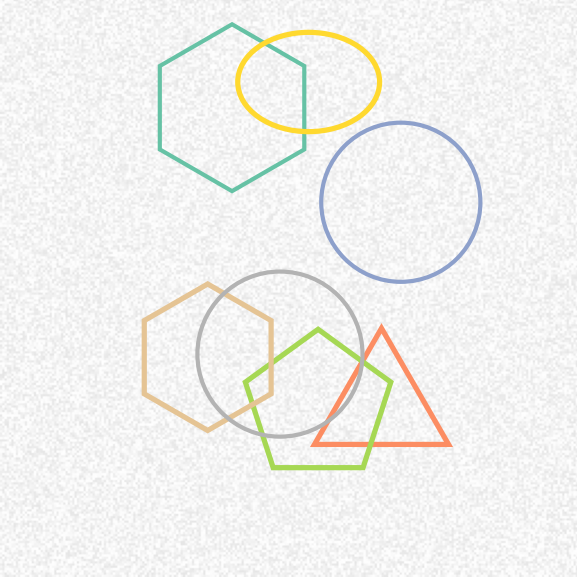[{"shape": "hexagon", "thickness": 2, "radius": 0.72, "center": [0.402, 0.813]}, {"shape": "triangle", "thickness": 2.5, "radius": 0.67, "center": [0.661, 0.297]}, {"shape": "circle", "thickness": 2, "radius": 0.69, "center": [0.694, 0.649]}, {"shape": "pentagon", "thickness": 2.5, "radius": 0.66, "center": [0.551, 0.296]}, {"shape": "oval", "thickness": 2.5, "radius": 0.61, "center": [0.535, 0.857]}, {"shape": "hexagon", "thickness": 2.5, "radius": 0.63, "center": [0.36, 0.381]}, {"shape": "circle", "thickness": 2, "radius": 0.71, "center": [0.485, 0.386]}]